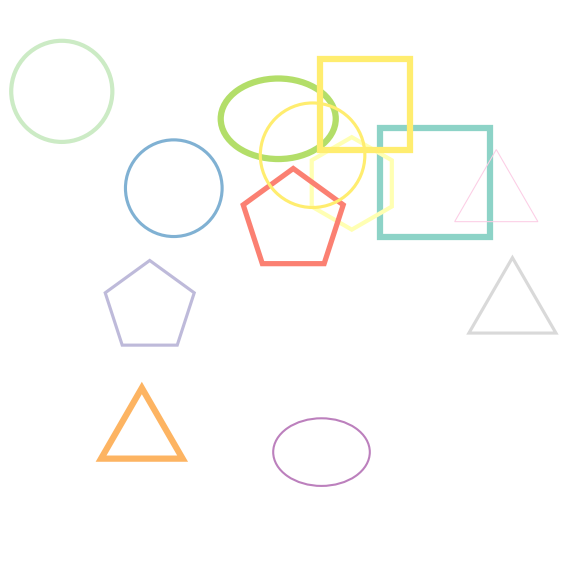[{"shape": "square", "thickness": 3, "radius": 0.47, "center": [0.753, 0.683]}, {"shape": "hexagon", "thickness": 2, "radius": 0.4, "center": [0.609, 0.682]}, {"shape": "pentagon", "thickness": 1.5, "radius": 0.41, "center": [0.259, 0.467]}, {"shape": "pentagon", "thickness": 2.5, "radius": 0.46, "center": [0.508, 0.616]}, {"shape": "circle", "thickness": 1.5, "radius": 0.42, "center": [0.301, 0.673]}, {"shape": "triangle", "thickness": 3, "radius": 0.41, "center": [0.246, 0.246]}, {"shape": "oval", "thickness": 3, "radius": 0.5, "center": [0.482, 0.793]}, {"shape": "triangle", "thickness": 0.5, "radius": 0.42, "center": [0.859, 0.657]}, {"shape": "triangle", "thickness": 1.5, "radius": 0.44, "center": [0.887, 0.466]}, {"shape": "oval", "thickness": 1, "radius": 0.42, "center": [0.557, 0.216]}, {"shape": "circle", "thickness": 2, "radius": 0.44, "center": [0.107, 0.841]}, {"shape": "circle", "thickness": 1.5, "radius": 0.45, "center": [0.541, 0.73]}, {"shape": "square", "thickness": 3, "radius": 0.39, "center": [0.632, 0.818]}]